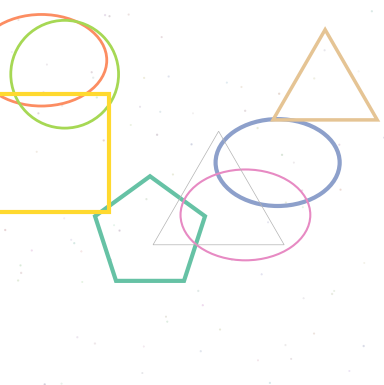[{"shape": "pentagon", "thickness": 3, "radius": 0.75, "center": [0.39, 0.392]}, {"shape": "oval", "thickness": 2, "radius": 0.85, "center": [0.107, 0.844]}, {"shape": "oval", "thickness": 3, "radius": 0.81, "center": [0.721, 0.578]}, {"shape": "oval", "thickness": 1.5, "radius": 0.84, "center": [0.637, 0.442]}, {"shape": "circle", "thickness": 2, "radius": 0.7, "center": [0.168, 0.807]}, {"shape": "square", "thickness": 3, "radius": 0.77, "center": [0.129, 0.603]}, {"shape": "triangle", "thickness": 2.5, "radius": 0.78, "center": [0.844, 0.767]}, {"shape": "triangle", "thickness": 0.5, "radius": 0.98, "center": [0.568, 0.462]}]